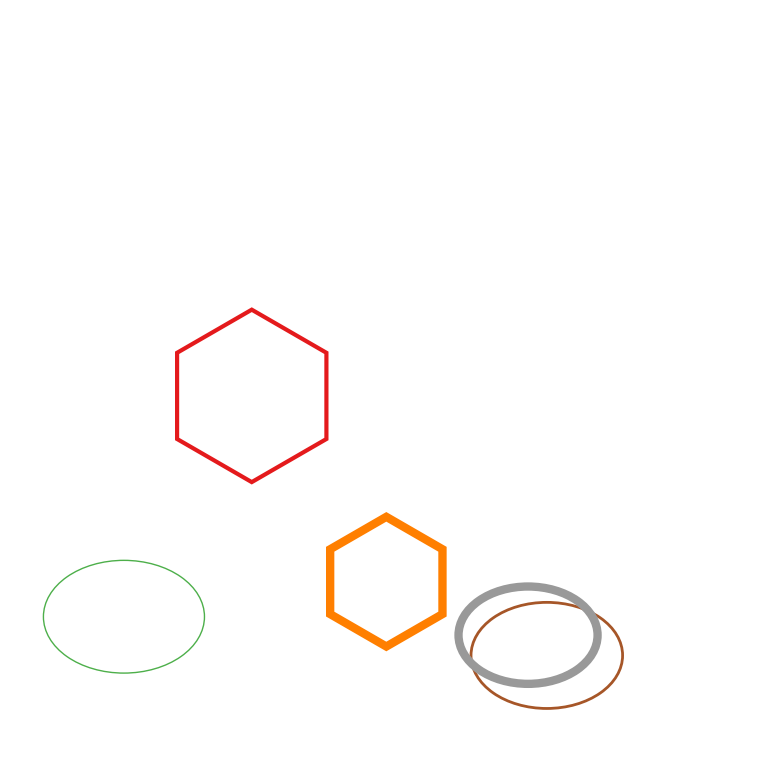[{"shape": "hexagon", "thickness": 1.5, "radius": 0.56, "center": [0.327, 0.486]}, {"shape": "oval", "thickness": 0.5, "radius": 0.52, "center": [0.161, 0.199]}, {"shape": "hexagon", "thickness": 3, "radius": 0.42, "center": [0.502, 0.245]}, {"shape": "oval", "thickness": 1, "radius": 0.49, "center": [0.71, 0.149]}, {"shape": "oval", "thickness": 3, "radius": 0.45, "center": [0.686, 0.175]}]